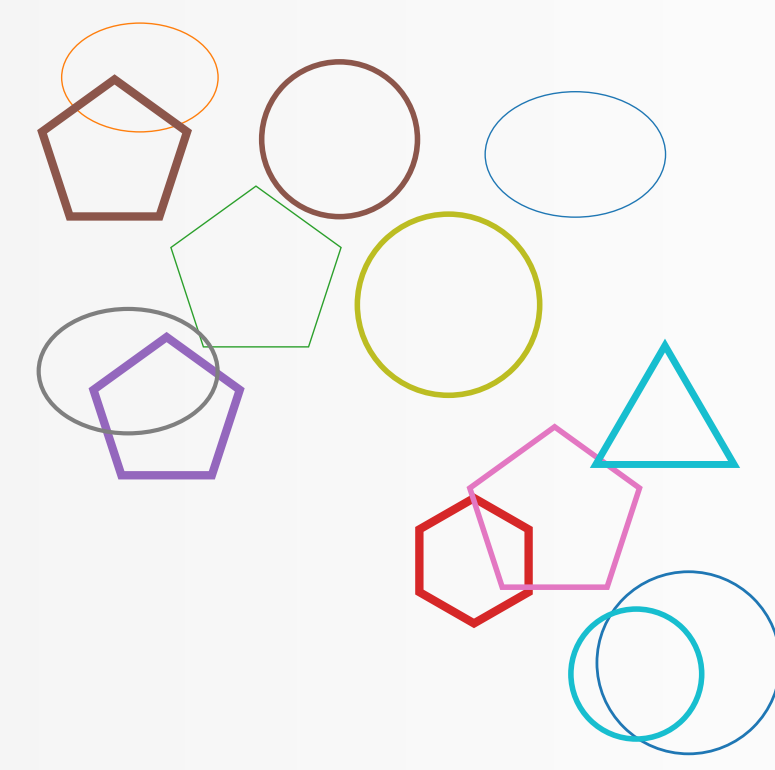[{"shape": "circle", "thickness": 1, "radius": 0.59, "center": [0.888, 0.139]}, {"shape": "oval", "thickness": 0.5, "radius": 0.58, "center": [0.742, 0.799]}, {"shape": "oval", "thickness": 0.5, "radius": 0.5, "center": [0.18, 0.899]}, {"shape": "pentagon", "thickness": 0.5, "radius": 0.58, "center": [0.33, 0.643]}, {"shape": "hexagon", "thickness": 3, "radius": 0.41, "center": [0.612, 0.272]}, {"shape": "pentagon", "thickness": 3, "radius": 0.5, "center": [0.215, 0.463]}, {"shape": "pentagon", "thickness": 3, "radius": 0.49, "center": [0.148, 0.798]}, {"shape": "circle", "thickness": 2, "radius": 0.5, "center": [0.438, 0.819]}, {"shape": "pentagon", "thickness": 2, "radius": 0.58, "center": [0.716, 0.331]}, {"shape": "oval", "thickness": 1.5, "radius": 0.58, "center": [0.165, 0.518]}, {"shape": "circle", "thickness": 2, "radius": 0.59, "center": [0.579, 0.604]}, {"shape": "triangle", "thickness": 2.5, "radius": 0.51, "center": [0.858, 0.448]}, {"shape": "circle", "thickness": 2, "radius": 0.42, "center": [0.821, 0.125]}]